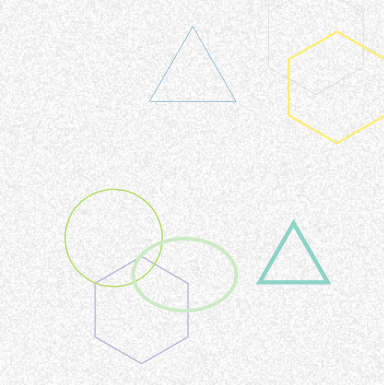[{"shape": "triangle", "thickness": 3, "radius": 0.51, "center": [0.763, 0.318]}, {"shape": "hexagon", "thickness": 1, "radius": 0.7, "center": [0.368, 0.195]}, {"shape": "triangle", "thickness": 0.5, "radius": 0.65, "center": [0.501, 0.802]}, {"shape": "circle", "thickness": 1, "radius": 0.63, "center": [0.295, 0.382]}, {"shape": "hexagon", "thickness": 0.5, "radius": 0.71, "center": [0.82, 0.897]}, {"shape": "oval", "thickness": 2.5, "radius": 0.67, "center": [0.48, 0.286]}, {"shape": "hexagon", "thickness": 1.5, "radius": 0.72, "center": [0.875, 0.773]}]